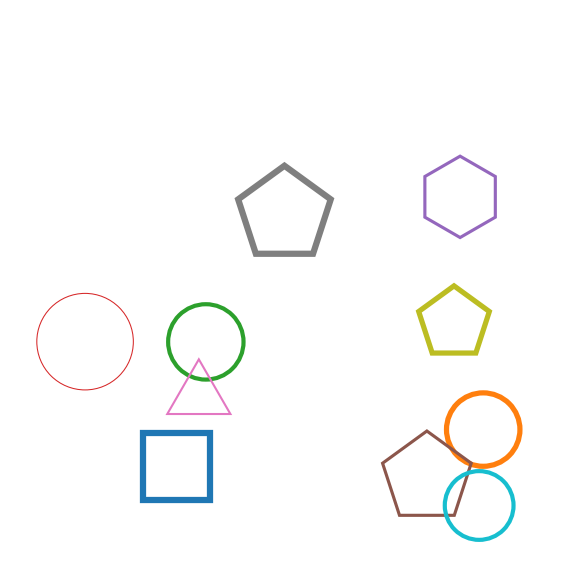[{"shape": "square", "thickness": 3, "radius": 0.29, "center": [0.305, 0.192]}, {"shape": "circle", "thickness": 2.5, "radius": 0.32, "center": [0.837, 0.255]}, {"shape": "circle", "thickness": 2, "radius": 0.33, "center": [0.356, 0.407]}, {"shape": "circle", "thickness": 0.5, "radius": 0.42, "center": [0.147, 0.408]}, {"shape": "hexagon", "thickness": 1.5, "radius": 0.35, "center": [0.797, 0.658]}, {"shape": "pentagon", "thickness": 1.5, "radius": 0.4, "center": [0.739, 0.172]}, {"shape": "triangle", "thickness": 1, "radius": 0.32, "center": [0.344, 0.314]}, {"shape": "pentagon", "thickness": 3, "radius": 0.42, "center": [0.493, 0.628]}, {"shape": "pentagon", "thickness": 2.5, "radius": 0.32, "center": [0.786, 0.44]}, {"shape": "circle", "thickness": 2, "radius": 0.3, "center": [0.83, 0.124]}]